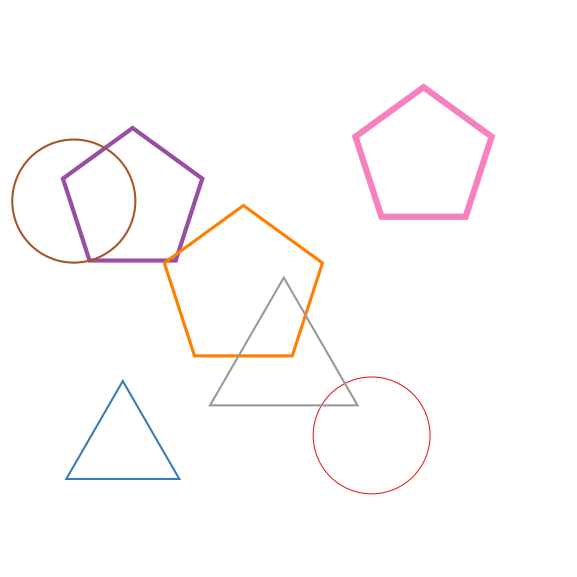[{"shape": "circle", "thickness": 0.5, "radius": 0.51, "center": [0.644, 0.245]}, {"shape": "triangle", "thickness": 1, "radius": 0.57, "center": [0.213, 0.226]}, {"shape": "pentagon", "thickness": 2, "radius": 0.63, "center": [0.23, 0.651]}, {"shape": "pentagon", "thickness": 1.5, "radius": 0.72, "center": [0.421, 0.499]}, {"shape": "circle", "thickness": 1, "radius": 0.53, "center": [0.128, 0.651]}, {"shape": "pentagon", "thickness": 3, "radius": 0.62, "center": [0.733, 0.724]}, {"shape": "triangle", "thickness": 1, "radius": 0.74, "center": [0.491, 0.371]}]